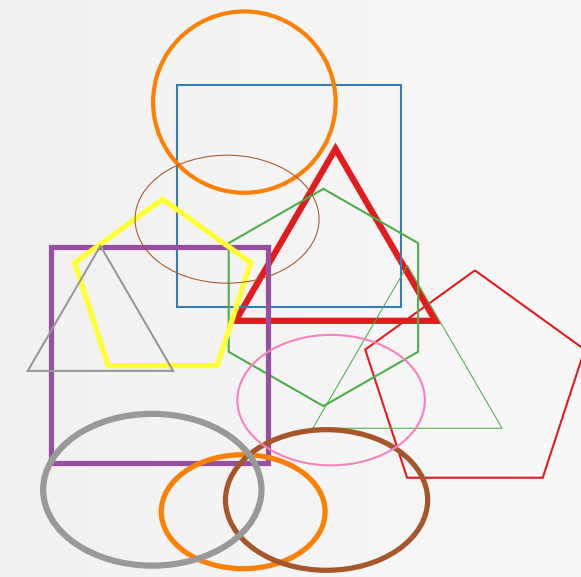[{"shape": "pentagon", "thickness": 1, "radius": 0.99, "center": [0.817, 0.332]}, {"shape": "triangle", "thickness": 3, "radius": 0.99, "center": [0.577, 0.543]}, {"shape": "square", "thickness": 1, "radius": 0.96, "center": [0.497, 0.66]}, {"shape": "hexagon", "thickness": 1, "radius": 0.94, "center": [0.556, 0.484]}, {"shape": "triangle", "thickness": 0.5, "radius": 0.94, "center": [0.701, 0.352]}, {"shape": "square", "thickness": 2.5, "radius": 0.93, "center": [0.274, 0.384]}, {"shape": "circle", "thickness": 2, "radius": 0.79, "center": [0.42, 0.822]}, {"shape": "oval", "thickness": 2.5, "radius": 0.7, "center": [0.418, 0.113]}, {"shape": "pentagon", "thickness": 2.5, "radius": 0.8, "center": [0.28, 0.495]}, {"shape": "oval", "thickness": 2.5, "radius": 0.87, "center": [0.562, 0.133]}, {"shape": "oval", "thickness": 0.5, "radius": 0.79, "center": [0.391, 0.62]}, {"shape": "oval", "thickness": 1, "radius": 0.81, "center": [0.57, 0.306]}, {"shape": "oval", "thickness": 3, "radius": 0.94, "center": [0.262, 0.151]}, {"shape": "triangle", "thickness": 1, "radius": 0.72, "center": [0.173, 0.429]}]